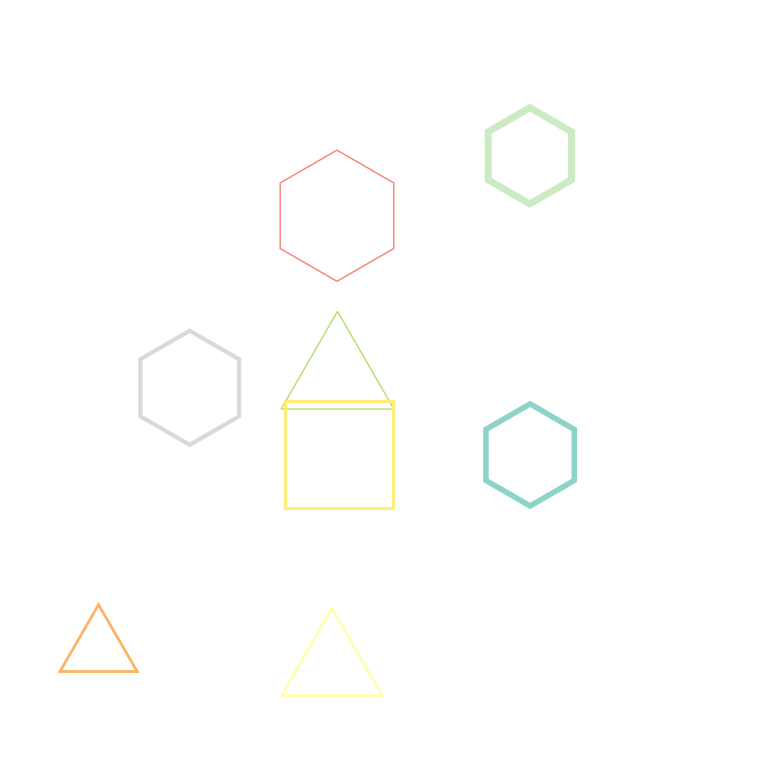[{"shape": "hexagon", "thickness": 2, "radius": 0.33, "center": [0.688, 0.409]}, {"shape": "triangle", "thickness": 1, "radius": 0.38, "center": [0.431, 0.134]}, {"shape": "hexagon", "thickness": 0.5, "radius": 0.43, "center": [0.438, 0.72]}, {"shape": "triangle", "thickness": 1, "radius": 0.29, "center": [0.128, 0.157]}, {"shape": "triangle", "thickness": 0.5, "radius": 0.42, "center": [0.438, 0.511]}, {"shape": "hexagon", "thickness": 1.5, "radius": 0.37, "center": [0.246, 0.496]}, {"shape": "hexagon", "thickness": 2.5, "radius": 0.31, "center": [0.688, 0.798]}, {"shape": "square", "thickness": 1, "radius": 0.35, "center": [0.44, 0.41]}]